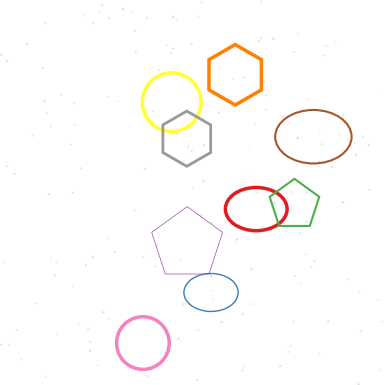[{"shape": "oval", "thickness": 2.5, "radius": 0.4, "center": [0.666, 0.457]}, {"shape": "oval", "thickness": 1, "radius": 0.35, "center": [0.548, 0.24]}, {"shape": "pentagon", "thickness": 1.5, "radius": 0.34, "center": [0.765, 0.468]}, {"shape": "pentagon", "thickness": 0.5, "radius": 0.48, "center": [0.486, 0.367]}, {"shape": "hexagon", "thickness": 2.5, "radius": 0.39, "center": [0.611, 0.806]}, {"shape": "circle", "thickness": 2.5, "radius": 0.38, "center": [0.446, 0.735]}, {"shape": "oval", "thickness": 1.5, "radius": 0.5, "center": [0.814, 0.645]}, {"shape": "circle", "thickness": 2.5, "radius": 0.34, "center": [0.371, 0.109]}, {"shape": "hexagon", "thickness": 2, "radius": 0.36, "center": [0.485, 0.64]}]